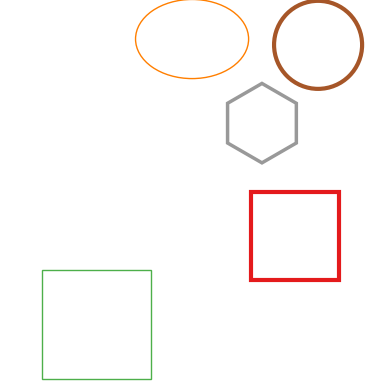[{"shape": "square", "thickness": 3, "radius": 0.58, "center": [0.766, 0.387]}, {"shape": "square", "thickness": 1, "radius": 0.71, "center": [0.251, 0.158]}, {"shape": "oval", "thickness": 1, "radius": 0.73, "center": [0.499, 0.899]}, {"shape": "circle", "thickness": 3, "radius": 0.57, "center": [0.826, 0.884]}, {"shape": "hexagon", "thickness": 2.5, "radius": 0.52, "center": [0.68, 0.68]}]